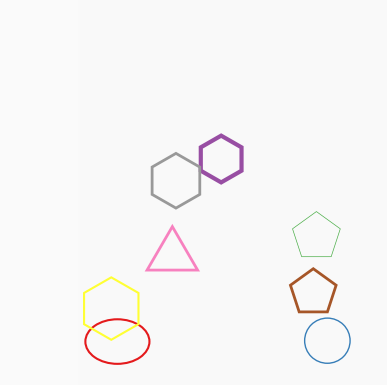[{"shape": "oval", "thickness": 1.5, "radius": 0.41, "center": [0.303, 0.113]}, {"shape": "circle", "thickness": 1, "radius": 0.29, "center": [0.845, 0.115]}, {"shape": "pentagon", "thickness": 0.5, "radius": 0.32, "center": [0.817, 0.386]}, {"shape": "hexagon", "thickness": 3, "radius": 0.3, "center": [0.571, 0.587]}, {"shape": "hexagon", "thickness": 1.5, "radius": 0.41, "center": [0.287, 0.199]}, {"shape": "pentagon", "thickness": 2, "radius": 0.31, "center": [0.808, 0.24]}, {"shape": "triangle", "thickness": 2, "radius": 0.38, "center": [0.445, 0.336]}, {"shape": "hexagon", "thickness": 2, "radius": 0.36, "center": [0.454, 0.531]}]